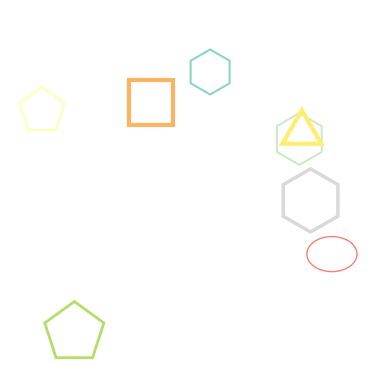[{"shape": "hexagon", "thickness": 1.5, "radius": 0.29, "center": [0.546, 0.813]}, {"shape": "pentagon", "thickness": 1.5, "radius": 0.31, "center": [0.109, 0.713]}, {"shape": "oval", "thickness": 1, "radius": 0.33, "center": [0.862, 0.34]}, {"shape": "square", "thickness": 3, "radius": 0.29, "center": [0.392, 0.734]}, {"shape": "pentagon", "thickness": 2, "radius": 0.4, "center": [0.193, 0.136]}, {"shape": "hexagon", "thickness": 2.5, "radius": 0.41, "center": [0.807, 0.479]}, {"shape": "hexagon", "thickness": 1.5, "radius": 0.34, "center": [0.777, 0.639]}, {"shape": "triangle", "thickness": 3, "radius": 0.29, "center": [0.784, 0.656]}]